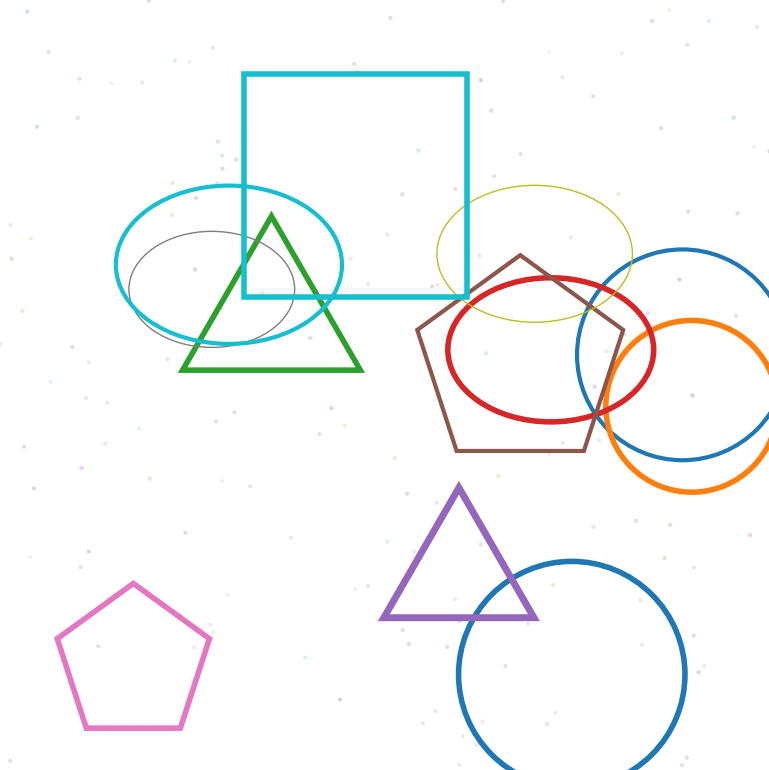[{"shape": "circle", "thickness": 1.5, "radius": 0.68, "center": [0.886, 0.539]}, {"shape": "circle", "thickness": 2, "radius": 0.74, "center": [0.743, 0.124]}, {"shape": "circle", "thickness": 2, "radius": 0.56, "center": [0.898, 0.472]}, {"shape": "triangle", "thickness": 2, "radius": 0.67, "center": [0.353, 0.586]}, {"shape": "oval", "thickness": 2, "radius": 0.67, "center": [0.715, 0.546]}, {"shape": "triangle", "thickness": 2.5, "radius": 0.56, "center": [0.596, 0.254]}, {"shape": "pentagon", "thickness": 1.5, "radius": 0.7, "center": [0.676, 0.528]}, {"shape": "pentagon", "thickness": 2, "radius": 0.52, "center": [0.173, 0.138]}, {"shape": "oval", "thickness": 0.5, "radius": 0.54, "center": [0.275, 0.624]}, {"shape": "oval", "thickness": 0.5, "radius": 0.63, "center": [0.694, 0.67]}, {"shape": "oval", "thickness": 1.5, "radius": 0.73, "center": [0.297, 0.656]}, {"shape": "square", "thickness": 2, "radius": 0.73, "center": [0.462, 0.759]}]